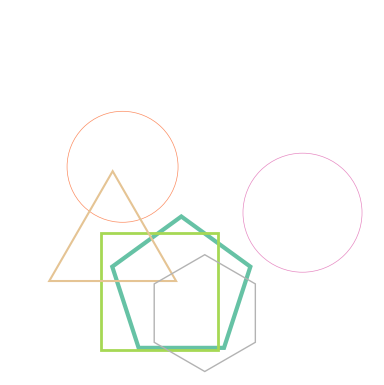[{"shape": "pentagon", "thickness": 3, "radius": 0.94, "center": [0.471, 0.249]}, {"shape": "circle", "thickness": 0.5, "radius": 0.72, "center": [0.318, 0.567]}, {"shape": "circle", "thickness": 0.5, "radius": 0.77, "center": [0.786, 0.448]}, {"shape": "square", "thickness": 2, "radius": 0.76, "center": [0.414, 0.243]}, {"shape": "triangle", "thickness": 1.5, "radius": 0.95, "center": [0.293, 0.365]}, {"shape": "hexagon", "thickness": 1, "radius": 0.76, "center": [0.532, 0.187]}]